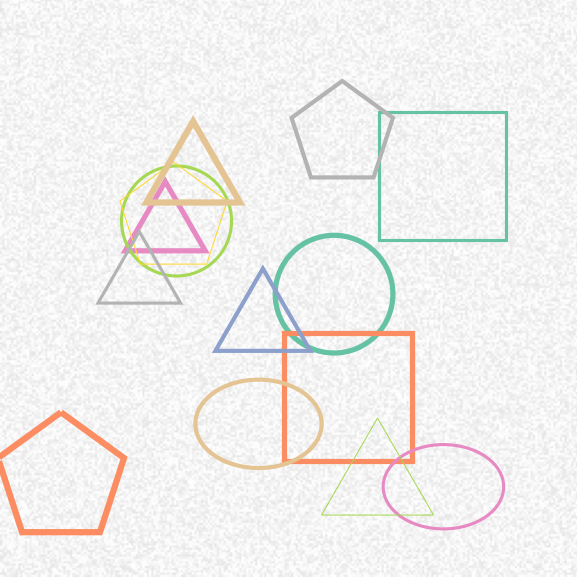[{"shape": "circle", "thickness": 2.5, "radius": 0.51, "center": [0.578, 0.49]}, {"shape": "square", "thickness": 1.5, "radius": 0.55, "center": [0.766, 0.694]}, {"shape": "pentagon", "thickness": 3, "radius": 0.57, "center": [0.106, 0.17]}, {"shape": "square", "thickness": 2.5, "radius": 0.56, "center": [0.603, 0.311]}, {"shape": "triangle", "thickness": 2, "radius": 0.47, "center": [0.455, 0.439]}, {"shape": "oval", "thickness": 1.5, "radius": 0.52, "center": [0.768, 0.156]}, {"shape": "triangle", "thickness": 2.5, "radius": 0.4, "center": [0.286, 0.605]}, {"shape": "triangle", "thickness": 0.5, "radius": 0.56, "center": [0.654, 0.163]}, {"shape": "circle", "thickness": 1.5, "radius": 0.48, "center": [0.306, 0.616]}, {"shape": "pentagon", "thickness": 0.5, "radius": 0.49, "center": [0.3, 0.621]}, {"shape": "oval", "thickness": 2, "radius": 0.55, "center": [0.448, 0.265]}, {"shape": "triangle", "thickness": 3, "radius": 0.47, "center": [0.334, 0.695]}, {"shape": "pentagon", "thickness": 2, "radius": 0.46, "center": [0.593, 0.767]}, {"shape": "triangle", "thickness": 1.5, "radius": 0.41, "center": [0.241, 0.516]}]